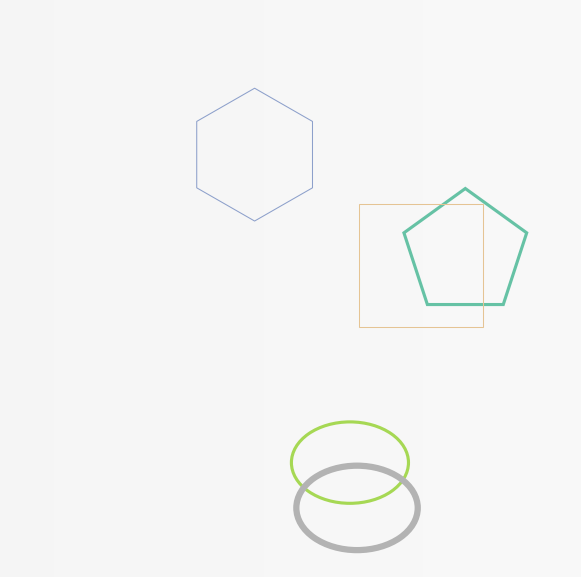[{"shape": "pentagon", "thickness": 1.5, "radius": 0.56, "center": [0.801, 0.562]}, {"shape": "hexagon", "thickness": 0.5, "radius": 0.57, "center": [0.438, 0.731]}, {"shape": "oval", "thickness": 1.5, "radius": 0.5, "center": [0.602, 0.198]}, {"shape": "square", "thickness": 0.5, "radius": 0.53, "center": [0.724, 0.54]}, {"shape": "oval", "thickness": 3, "radius": 0.52, "center": [0.614, 0.12]}]